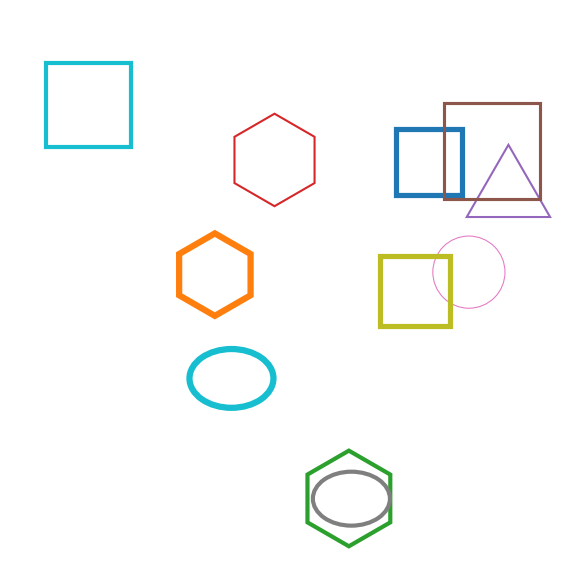[{"shape": "square", "thickness": 2.5, "radius": 0.29, "center": [0.743, 0.719]}, {"shape": "hexagon", "thickness": 3, "radius": 0.36, "center": [0.372, 0.524]}, {"shape": "hexagon", "thickness": 2, "radius": 0.41, "center": [0.604, 0.136]}, {"shape": "hexagon", "thickness": 1, "radius": 0.4, "center": [0.475, 0.722]}, {"shape": "triangle", "thickness": 1, "radius": 0.42, "center": [0.88, 0.665]}, {"shape": "square", "thickness": 1.5, "radius": 0.42, "center": [0.852, 0.738]}, {"shape": "circle", "thickness": 0.5, "radius": 0.31, "center": [0.812, 0.528]}, {"shape": "oval", "thickness": 2, "radius": 0.33, "center": [0.608, 0.136]}, {"shape": "square", "thickness": 2.5, "radius": 0.3, "center": [0.718, 0.496]}, {"shape": "square", "thickness": 2, "radius": 0.37, "center": [0.153, 0.817]}, {"shape": "oval", "thickness": 3, "radius": 0.36, "center": [0.401, 0.344]}]